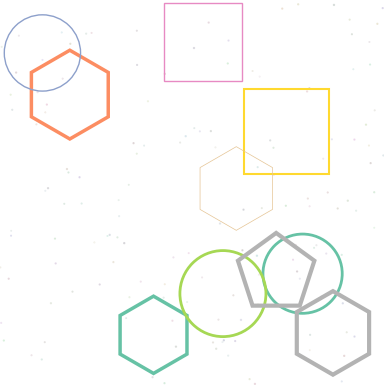[{"shape": "circle", "thickness": 2, "radius": 0.51, "center": [0.786, 0.289]}, {"shape": "hexagon", "thickness": 2.5, "radius": 0.5, "center": [0.399, 0.13]}, {"shape": "hexagon", "thickness": 2.5, "radius": 0.58, "center": [0.181, 0.754]}, {"shape": "circle", "thickness": 1, "radius": 0.5, "center": [0.11, 0.862]}, {"shape": "square", "thickness": 1, "radius": 0.5, "center": [0.528, 0.892]}, {"shape": "circle", "thickness": 2, "radius": 0.56, "center": [0.579, 0.237]}, {"shape": "square", "thickness": 1.5, "radius": 0.55, "center": [0.743, 0.658]}, {"shape": "hexagon", "thickness": 0.5, "radius": 0.54, "center": [0.614, 0.51]}, {"shape": "hexagon", "thickness": 3, "radius": 0.54, "center": [0.865, 0.135]}, {"shape": "pentagon", "thickness": 3, "radius": 0.52, "center": [0.717, 0.291]}]